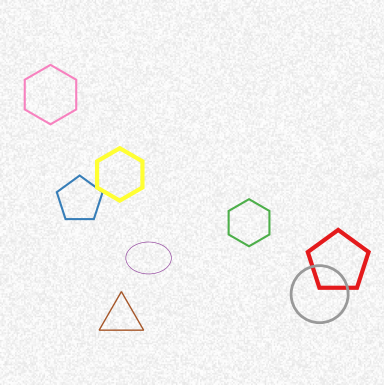[{"shape": "pentagon", "thickness": 3, "radius": 0.42, "center": [0.878, 0.32]}, {"shape": "pentagon", "thickness": 1.5, "radius": 0.31, "center": [0.207, 0.482]}, {"shape": "hexagon", "thickness": 1.5, "radius": 0.31, "center": [0.647, 0.421]}, {"shape": "oval", "thickness": 0.5, "radius": 0.3, "center": [0.386, 0.33]}, {"shape": "hexagon", "thickness": 3, "radius": 0.34, "center": [0.311, 0.547]}, {"shape": "triangle", "thickness": 1, "radius": 0.33, "center": [0.315, 0.176]}, {"shape": "hexagon", "thickness": 1.5, "radius": 0.39, "center": [0.131, 0.754]}, {"shape": "circle", "thickness": 2, "radius": 0.37, "center": [0.83, 0.236]}]